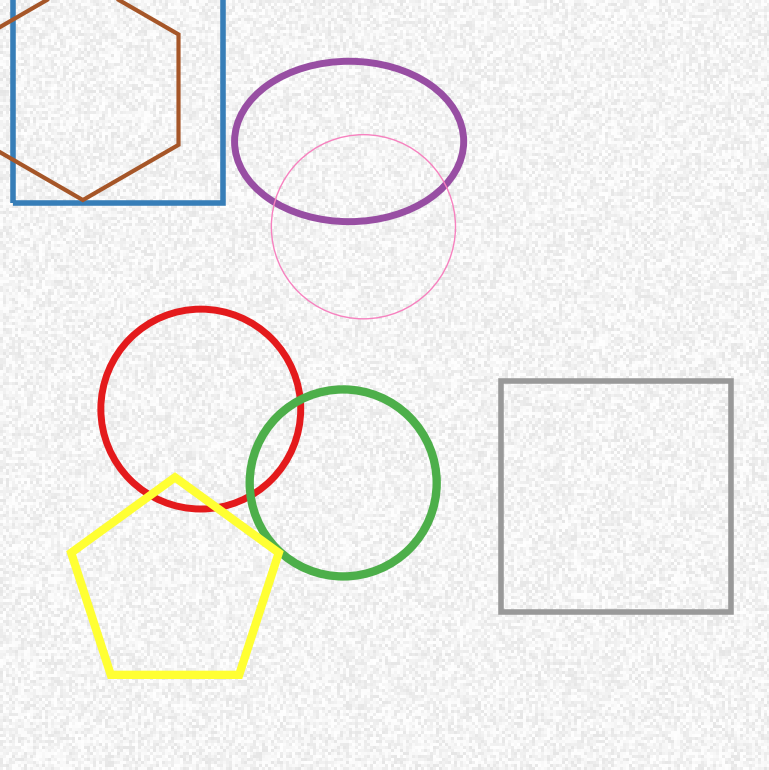[{"shape": "circle", "thickness": 2.5, "radius": 0.65, "center": [0.261, 0.469]}, {"shape": "square", "thickness": 2, "radius": 0.68, "center": [0.153, 0.873]}, {"shape": "circle", "thickness": 3, "radius": 0.61, "center": [0.446, 0.373]}, {"shape": "oval", "thickness": 2.5, "radius": 0.74, "center": [0.453, 0.816]}, {"shape": "pentagon", "thickness": 3, "radius": 0.71, "center": [0.227, 0.238]}, {"shape": "hexagon", "thickness": 1.5, "radius": 0.72, "center": [0.108, 0.884]}, {"shape": "circle", "thickness": 0.5, "radius": 0.6, "center": [0.472, 0.706]}, {"shape": "square", "thickness": 2, "radius": 0.75, "center": [0.8, 0.355]}]